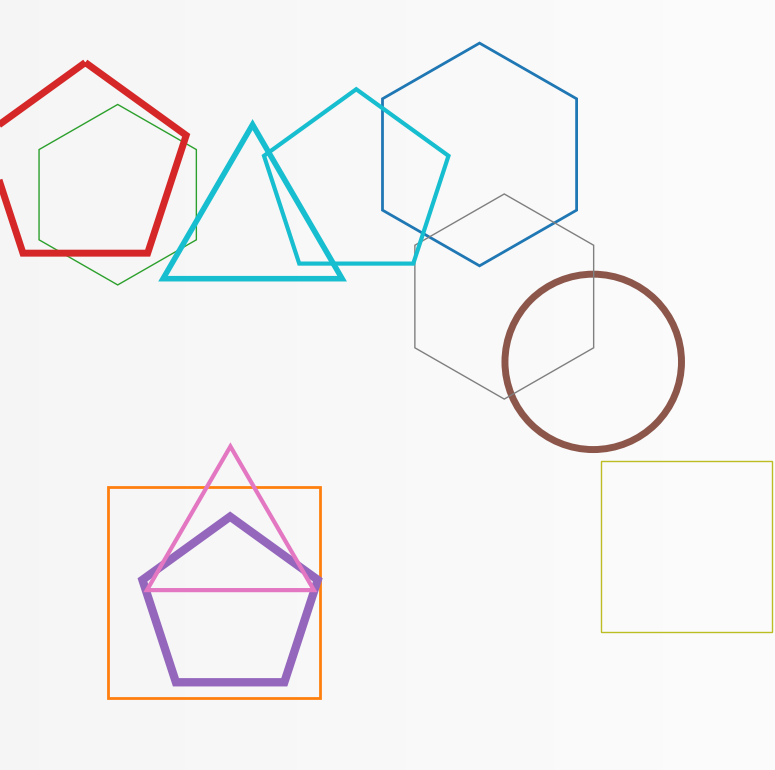[{"shape": "hexagon", "thickness": 1, "radius": 0.72, "center": [0.619, 0.799]}, {"shape": "square", "thickness": 1, "radius": 0.68, "center": [0.276, 0.23]}, {"shape": "hexagon", "thickness": 0.5, "radius": 0.59, "center": [0.152, 0.747]}, {"shape": "pentagon", "thickness": 2.5, "radius": 0.68, "center": [0.11, 0.782]}, {"shape": "pentagon", "thickness": 3, "radius": 0.59, "center": [0.297, 0.21]}, {"shape": "circle", "thickness": 2.5, "radius": 0.57, "center": [0.765, 0.53]}, {"shape": "triangle", "thickness": 1.5, "radius": 0.62, "center": [0.297, 0.296]}, {"shape": "hexagon", "thickness": 0.5, "radius": 0.67, "center": [0.651, 0.615]}, {"shape": "square", "thickness": 0.5, "radius": 0.55, "center": [0.886, 0.29]}, {"shape": "pentagon", "thickness": 1.5, "radius": 0.63, "center": [0.46, 0.759]}, {"shape": "triangle", "thickness": 2, "radius": 0.67, "center": [0.326, 0.705]}]